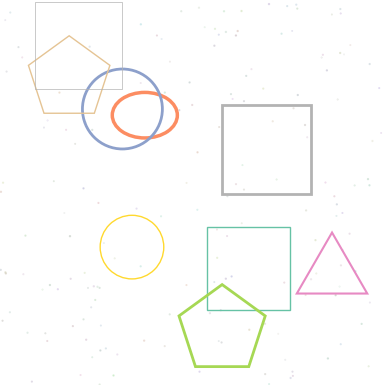[{"shape": "square", "thickness": 1, "radius": 0.54, "center": [0.646, 0.302]}, {"shape": "oval", "thickness": 2.5, "radius": 0.42, "center": [0.376, 0.701]}, {"shape": "circle", "thickness": 2, "radius": 0.52, "center": [0.318, 0.717]}, {"shape": "triangle", "thickness": 1.5, "radius": 0.53, "center": [0.862, 0.29]}, {"shape": "pentagon", "thickness": 2, "radius": 0.59, "center": [0.577, 0.143]}, {"shape": "circle", "thickness": 1, "radius": 0.41, "center": [0.343, 0.358]}, {"shape": "pentagon", "thickness": 1, "radius": 0.56, "center": [0.18, 0.796]}, {"shape": "square", "thickness": 0.5, "radius": 0.56, "center": [0.203, 0.882]}, {"shape": "square", "thickness": 2, "radius": 0.58, "center": [0.693, 0.611]}]